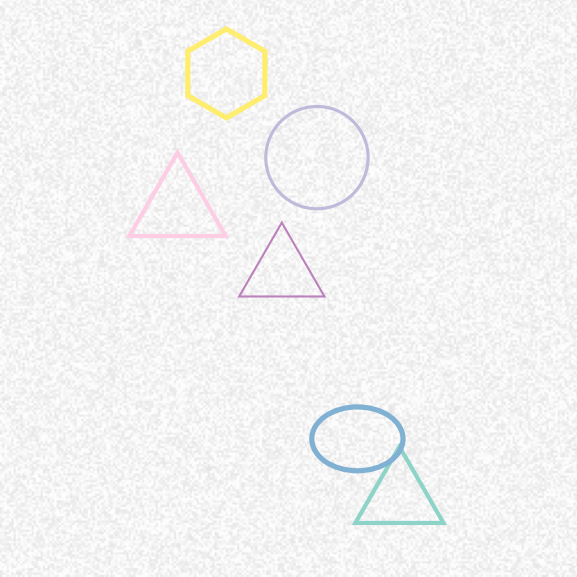[{"shape": "triangle", "thickness": 2, "radius": 0.44, "center": [0.692, 0.138]}, {"shape": "circle", "thickness": 1.5, "radius": 0.44, "center": [0.549, 0.726]}, {"shape": "oval", "thickness": 2.5, "radius": 0.39, "center": [0.619, 0.239]}, {"shape": "triangle", "thickness": 2, "radius": 0.48, "center": [0.307, 0.639]}, {"shape": "triangle", "thickness": 1, "radius": 0.43, "center": [0.488, 0.528]}, {"shape": "hexagon", "thickness": 2.5, "radius": 0.38, "center": [0.392, 0.872]}]